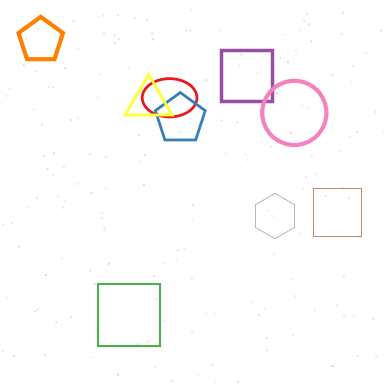[{"shape": "oval", "thickness": 2, "radius": 0.36, "center": [0.441, 0.746]}, {"shape": "pentagon", "thickness": 2, "radius": 0.34, "center": [0.468, 0.692]}, {"shape": "square", "thickness": 1.5, "radius": 0.4, "center": [0.335, 0.183]}, {"shape": "square", "thickness": 2.5, "radius": 0.33, "center": [0.641, 0.803]}, {"shape": "pentagon", "thickness": 3, "radius": 0.3, "center": [0.106, 0.895]}, {"shape": "triangle", "thickness": 2, "radius": 0.35, "center": [0.386, 0.736]}, {"shape": "square", "thickness": 0.5, "radius": 0.31, "center": [0.876, 0.449]}, {"shape": "circle", "thickness": 3, "radius": 0.42, "center": [0.764, 0.707]}, {"shape": "hexagon", "thickness": 0.5, "radius": 0.29, "center": [0.714, 0.439]}]